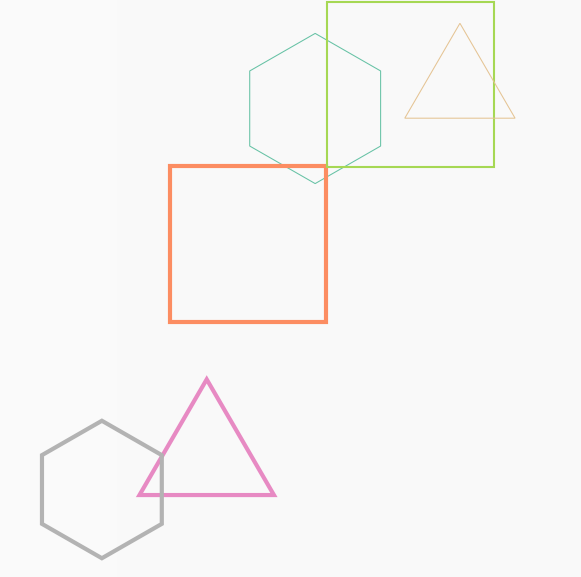[{"shape": "hexagon", "thickness": 0.5, "radius": 0.65, "center": [0.542, 0.811]}, {"shape": "square", "thickness": 2, "radius": 0.67, "center": [0.427, 0.576]}, {"shape": "triangle", "thickness": 2, "radius": 0.67, "center": [0.356, 0.209]}, {"shape": "square", "thickness": 1, "radius": 0.72, "center": [0.706, 0.853]}, {"shape": "triangle", "thickness": 0.5, "radius": 0.55, "center": [0.791, 0.849]}, {"shape": "hexagon", "thickness": 2, "radius": 0.6, "center": [0.175, 0.152]}]